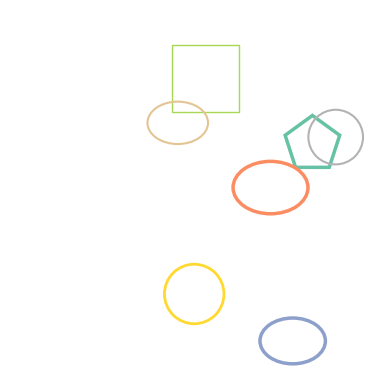[{"shape": "pentagon", "thickness": 2.5, "radius": 0.37, "center": [0.811, 0.626]}, {"shape": "oval", "thickness": 2.5, "radius": 0.49, "center": [0.703, 0.513]}, {"shape": "oval", "thickness": 2.5, "radius": 0.42, "center": [0.76, 0.114]}, {"shape": "square", "thickness": 1, "radius": 0.43, "center": [0.533, 0.796]}, {"shape": "circle", "thickness": 2, "radius": 0.39, "center": [0.504, 0.236]}, {"shape": "oval", "thickness": 1.5, "radius": 0.39, "center": [0.462, 0.681]}, {"shape": "circle", "thickness": 1.5, "radius": 0.35, "center": [0.872, 0.644]}]